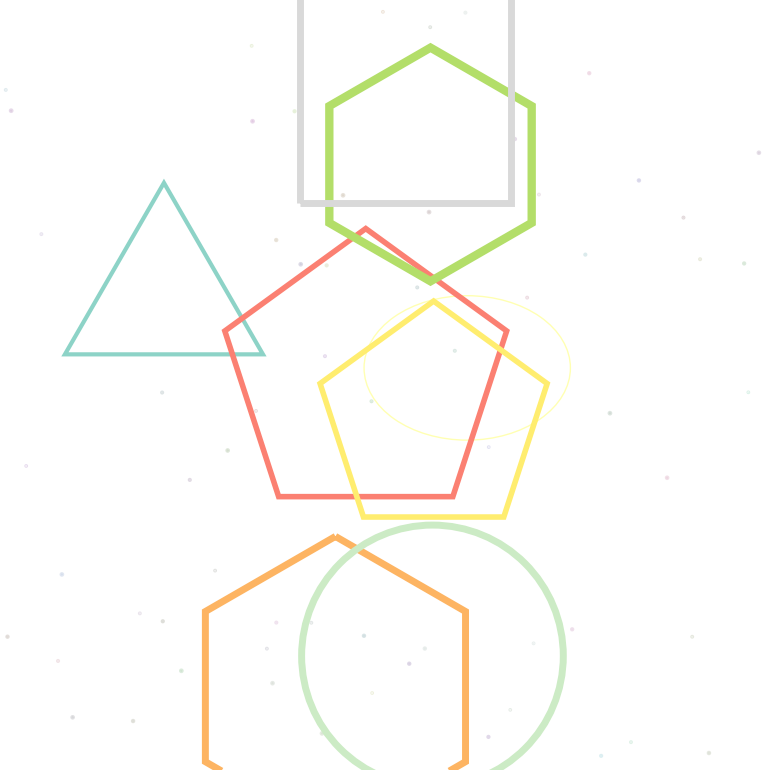[{"shape": "triangle", "thickness": 1.5, "radius": 0.74, "center": [0.213, 0.614]}, {"shape": "oval", "thickness": 0.5, "radius": 0.67, "center": [0.607, 0.522]}, {"shape": "pentagon", "thickness": 2, "radius": 0.96, "center": [0.475, 0.511]}, {"shape": "hexagon", "thickness": 2.5, "radius": 0.98, "center": [0.436, 0.108]}, {"shape": "hexagon", "thickness": 3, "radius": 0.76, "center": [0.559, 0.786]}, {"shape": "square", "thickness": 2.5, "radius": 0.69, "center": [0.527, 0.874]}, {"shape": "circle", "thickness": 2.5, "radius": 0.85, "center": [0.562, 0.148]}, {"shape": "pentagon", "thickness": 2, "radius": 0.78, "center": [0.563, 0.454]}]